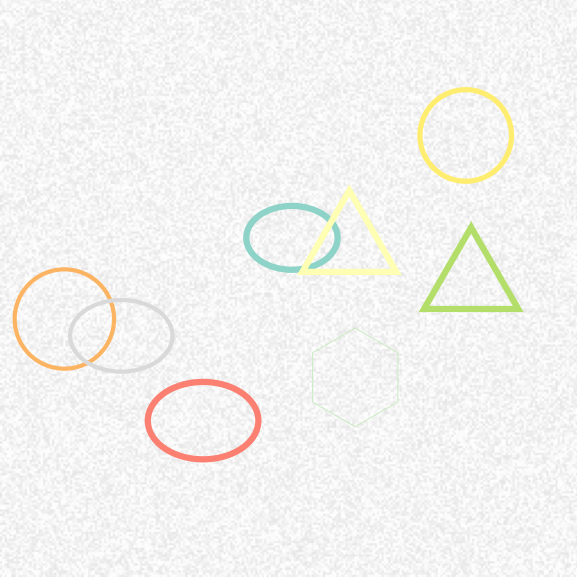[{"shape": "oval", "thickness": 3, "radius": 0.4, "center": [0.506, 0.587]}, {"shape": "triangle", "thickness": 3, "radius": 0.47, "center": [0.605, 0.575]}, {"shape": "oval", "thickness": 3, "radius": 0.48, "center": [0.352, 0.271]}, {"shape": "circle", "thickness": 2, "radius": 0.43, "center": [0.111, 0.447]}, {"shape": "triangle", "thickness": 3, "radius": 0.47, "center": [0.816, 0.511]}, {"shape": "oval", "thickness": 2, "radius": 0.44, "center": [0.21, 0.418]}, {"shape": "hexagon", "thickness": 0.5, "radius": 0.43, "center": [0.615, 0.346]}, {"shape": "circle", "thickness": 2.5, "radius": 0.4, "center": [0.806, 0.765]}]